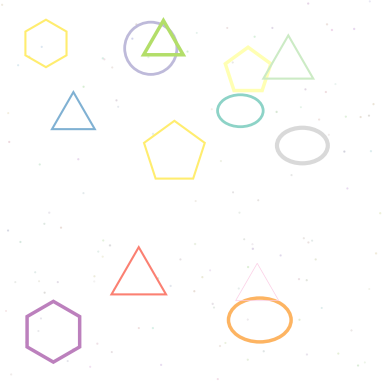[{"shape": "oval", "thickness": 2, "radius": 0.3, "center": [0.624, 0.712]}, {"shape": "pentagon", "thickness": 2.5, "radius": 0.31, "center": [0.644, 0.815]}, {"shape": "circle", "thickness": 2, "radius": 0.34, "center": [0.392, 0.875]}, {"shape": "triangle", "thickness": 1.5, "radius": 0.41, "center": [0.36, 0.276]}, {"shape": "triangle", "thickness": 1.5, "radius": 0.32, "center": [0.191, 0.697]}, {"shape": "oval", "thickness": 2.5, "radius": 0.41, "center": [0.675, 0.169]}, {"shape": "triangle", "thickness": 2.5, "radius": 0.3, "center": [0.424, 0.887]}, {"shape": "triangle", "thickness": 0.5, "radius": 0.32, "center": [0.668, 0.251]}, {"shape": "oval", "thickness": 3, "radius": 0.33, "center": [0.785, 0.622]}, {"shape": "hexagon", "thickness": 2.5, "radius": 0.39, "center": [0.139, 0.138]}, {"shape": "triangle", "thickness": 1.5, "radius": 0.37, "center": [0.749, 0.833]}, {"shape": "hexagon", "thickness": 1.5, "radius": 0.31, "center": [0.119, 0.887]}, {"shape": "pentagon", "thickness": 1.5, "radius": 0.41, "center": [0.453, 0.603]}]